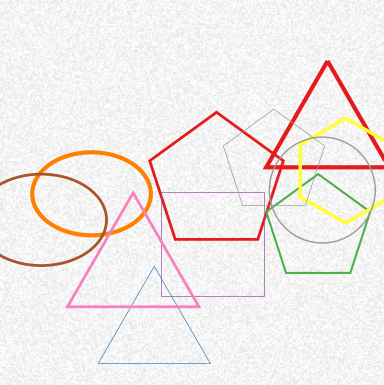[{"shape": "pentagon", "thickness": 2, "radius": 0.91, "center": [0.562, 0.526]}, {"shape": "triangle", "thickness": 3, "radius": 0.92, "center": [0.851, 0.657]}, {"shape": "triangle", "thickness": 0.5, "radius": 0.84, "center": [0.401, 0.14]}, {"shape": "pentagon", "thickness": 1.5, "radius": 0.71, "center": [0.826, 0.406]}, {"shape": "square", "thickness": 0.5, "radius": 0.67, "center": [0.552, 0.367]}, {"shape": "oval", "thickness": 3, "radius": 0.77, "center": [0.238, 0.497]}, {"shape": "hexagon", "thickness": 2.5, "radius": 0.68, "center": [0.898, 0.557]}, {"shape": "oval", "thickness": 2, "radius": 0.85, "center": [0.107, 0.429]}, {"shape": "triangle", "thickness": 2, "radius": 0.99, "center": [0.346, 0.302]}, {"shape": "circle", "thickness": 1, "radius": 0.69, "center": [0.837, 0.506]}, {"shape": "pentagon", "thickness": 0.5, "radius": 0.69, "center": [0.712, 0.578]}]